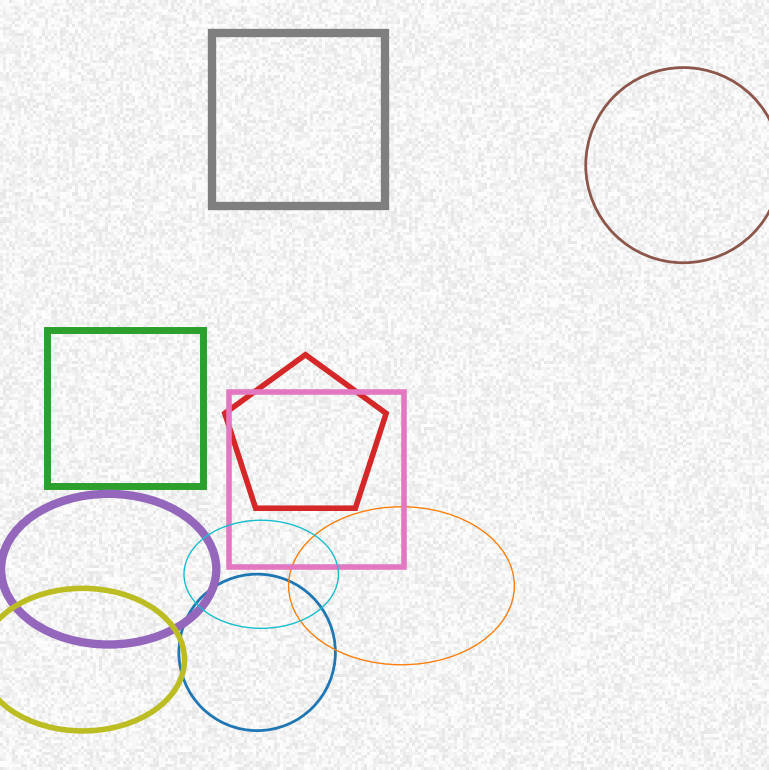[{"shape": "circle", "thickness": 1, "radius": 0.51, "center": [0.334, 0.153]}, {"shape": "oval", "thickness": 0.5, "radius": 0.73, "center": [0.521, 0.239]}, {"shape": "square", "thickness": 2.5, "radius": 0.51, "center": [0.163, 0.471]}, {"shape": "pentagon", "thickness": 2, "radius": 0.55, "center": [0.397, 0.429]}, {"shape": "oval", "thickness": 3, "radius": 0.7, "center": [0.141, 0.261]}, {"shape": "circle", "thickness": 1, "radius": 0.63, "center": [0.887, 0.785]}, {"shape": "square", "thickness": 2, "radius": 0.57, "center": [0.411, 0.378]}, {"shape": "square", "thickness": 3, "radius": 0.56, "center": [0.388, 0.845]}, {"shape": "oval", "thickness": 2, "radius": 0.66, "center": [0.107, 0.143]}, {"shape": "oval", "thickness": 0.5, "radius": 0.5, "center": [0.339, 0.254]}]